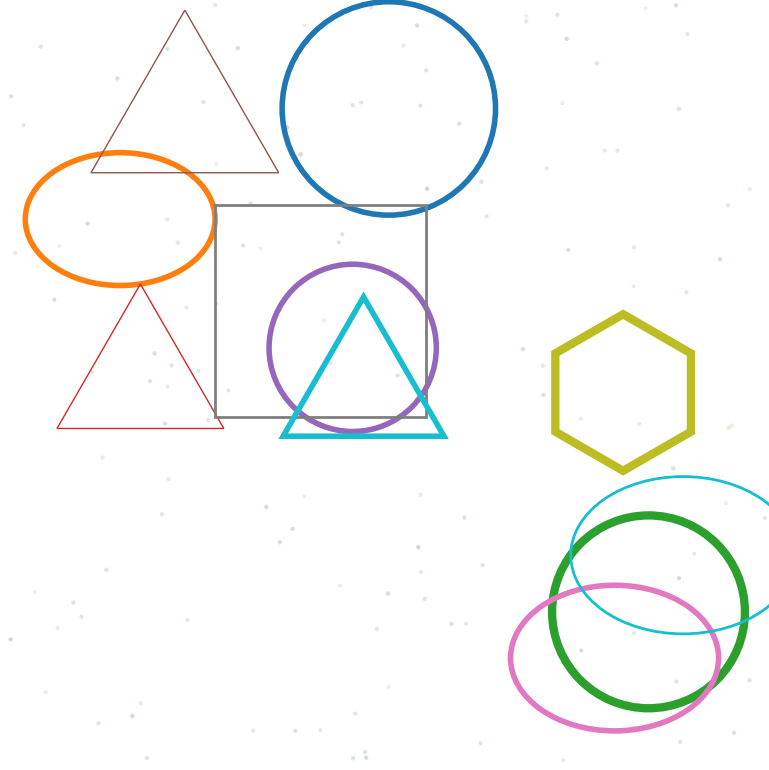[{"shape": "circle", "thickness": 2, "radius": 0.69, "center": [0.505, 0.859]}, {"shape": "oval", "thickness": 2, "radius": 0.62, "center": [0.156, 0.715]}, {"shape": "circle", "thickness": 3, "radius": 0.63, "center": [0.842, 0.205]}, {"shape": "triangle", "thickness": 0.5, "radius": 0.63, "center": [0.182, 0.506]}, {"shape": "circle", "thickness": 2, "radius": 0.54, "center": [0.458, 0.548]}, {"shape": "triangle", "thickness": 0.5, "radius": 0.7, "center": [0.24, 0.846]}, {"shape": "oval", "thickness": 2, "radius": 0.68, "center": [0.798, 0.145]}, {"shape": "square", "thickness": 1, "radius": 0.69, "center": [0.416, 0.596]}, {"shape": "hexagon", "thickness": 3, "radius": 0.51, "center": [0.809, 0.49]}, {"shape": "oval", "thickness": 1, "radius": 0.73, "center": [0.887, 0.279]}, {"shape": "triangle", "thickness": 2, "radius": 0.6, "center": [0.472, 0.494]}]